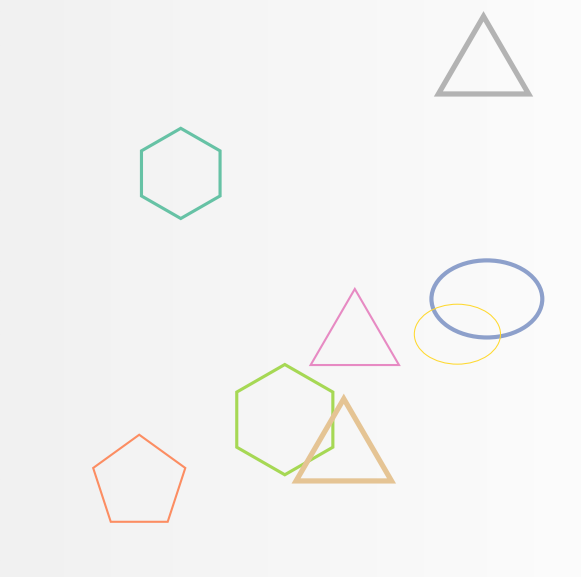[{"shape": "hexagon", "thickness": 1.5, "radius": 0.39, "center": [0.311, 0.699]}, {"shape": "pentagon", "thickness": 1, "radius": 0.42, "center": [0.24, 0.163]}, {"shape": "oval", "thickness": 2, "radius": 0.48, "center": [0.838, 0.481]}, {"shape": "triangle", "thickness": 1, "radius": 0.44, "center": [0.61, 0.411]}, {"shape": "hexagon", "thickness": 1.5, "radius": 0.48, "center": [0.49, 0.272]}, {"shape": "oval", "thickness": 0.5, "radius": 0.37, "center": [0.787, 0.42]}, {"shape": "triangle", "thickness": 2.5, "radius": 0.47, "center": [0.591, 0.214]}, {"shape": "triangle", "thickness": 2.5, "radius": 0.45, "center": [0.832, 0.881]}]